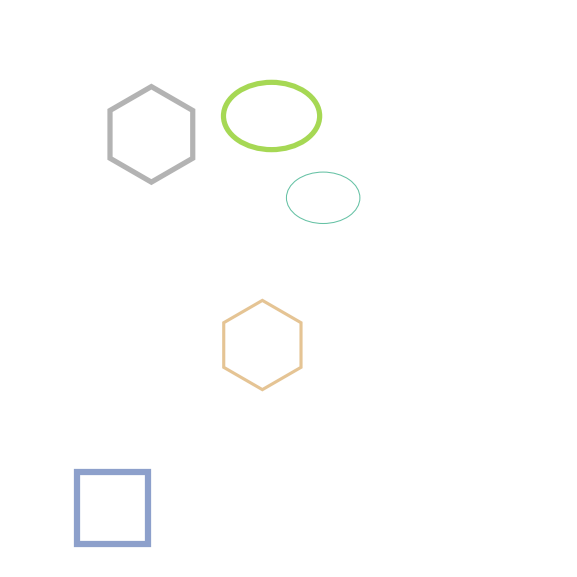[{"shape": "oval", "thickness": 0.5, "radius": 0.32, "center": [0.56, 0.657]}, {"shape": "square", "thickness": 3, "radius": 0.31, "center": [0.195, 0.119]}, {"shape": "oval", "thickness": 2.5, "radius": 0.42, "center": [0.47, 0.798]}, {"shape": "hexagon", "thickness": 1.5, "radius": 0.39, "center": [0.454, 0.402]}, {"shape": "hexagon", "thickness": 2.5, "radius": 0.41, "center": [0.262, 0.766]}]